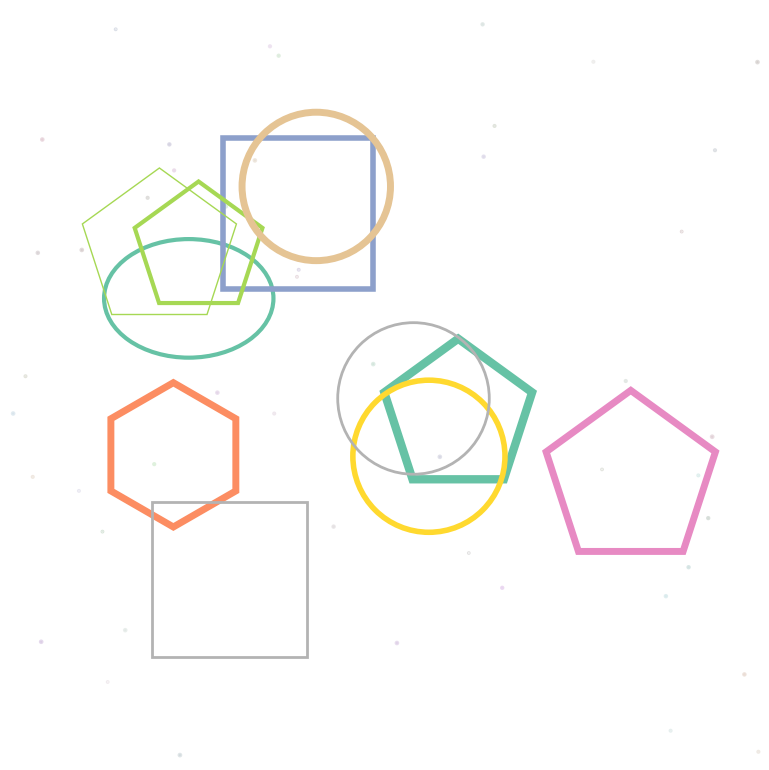[{"shape": "pentagon", "thickness": 3, "radius": 0.5, "center": [0.595, 0.459]}, {"shape": "oval", "thickness": 1.5, "radius": 0.55, "center": [0.245, 0.612]}, {"shape": "hexagon", "thickness": 2.5, "radius": 0.47, "center": [0.225, 0.409]}, {"shape": "square", "thickness": 2, "radius": 0.49, "center": [0.387, 0.723]}, {"shape": "pentagon", "thickness": 2.5, "radius": 0.58, "center": [0.819, 0.377]}, {"shape": "pentagon", "thickness": 0.5, "radius": 0.53, "center": [0.207, 0.677]}, {"shape": "pentagon", "thickness": 1.5, "radius": 0.44, "center": [0.258, 0.677]}, {"shape": "circle", "thickness": 2, "radius": 0.49, "center": [0.557, 0.407]}, {"shape": "circle", "thickness": 2.5, "radius": 0.48, "center": [0.411, 0.758]}, {"shape": "square", "thickness": 1, "radius": 0.5, "center": [0.298, 0.248]}, {"shape": "circle", "thickness": 1, "radius": 0.49, "center": [0.537, 0.483]}]